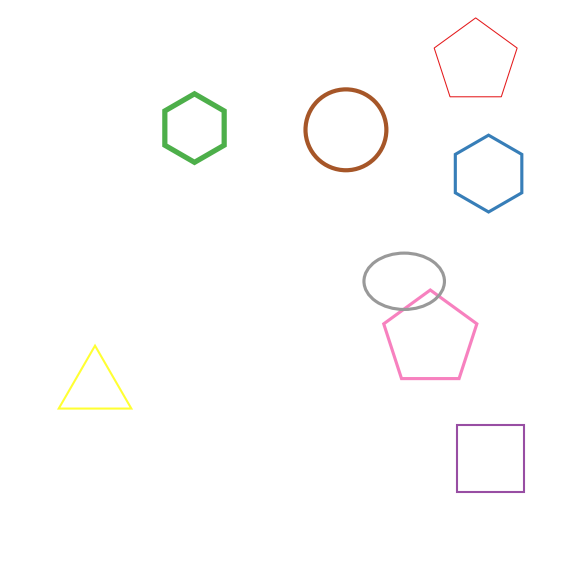[{"shape": "pentagon", "thickness": 0.5, "radius": 0.38, "center": [0.824, 0.893]}, {"shape": "hexagon", "thickness": 1.5, "radius": 0.33, "center": [0.846, 0.699]}, {"shape": "hexagon", "thickness": 2.5, "radius": 0.3, "center": [0.337, 0.777]}, {"shape": "square", "thickness": 1, "radius": 0.29, "center": [0.849, 0.206]}, {"shape": "triangle", "thickness": 1, "radius": 0.36, "center": [0.165, 0.328]}, {"shape": "circle", "thickness": 2, "radius": 0.35, "center": [0.599, 0.774]}, {"shape": "pentagon", "thickness": 1.5, "radius": 0.42, "center": [0.745, 0.412]}, {"shape": "oval", "thickness": 1.5, "radius": 0.35, "center": [0.7, 0.512]}]